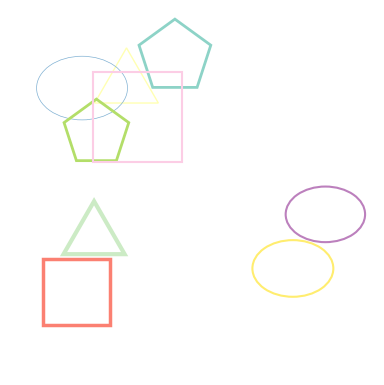[{"shape": "pentagon", "thickness": 2, "radius": 0.49, "center": [0.454, 0.852]}, {"shape": "triangle", "thickness": 1, "radius": 0.48, "center": [0.329, 0.78]}, {"shape": "square", "thickness": 2.5, "radius": 0.43, "center": [0.199, 0.241]}, {"shape": "oval", "thickness": 0.5, "radius": 0.59, "center": [0.213, 0.771]}, {"shape": "pentagon", "thickness": 2, "radius": 0.44, "center": [0.25, 0.654]}, {"shape": "square", "thickness": 1.5, "radius": 0.58, "center": [0.357, 0.696]}, {"shape": "oval", "thickness": 1.5, "radius": 0.52, "center": [0.845, 0.443]}, {"shape": "triangle", "thickness": 3, "radius": 0.46, "center": [0.244, 0.386]}, {"shape": "oval", "thickness": 1.5, "radius": 0.53, "center": [0.761, 0.303]}]